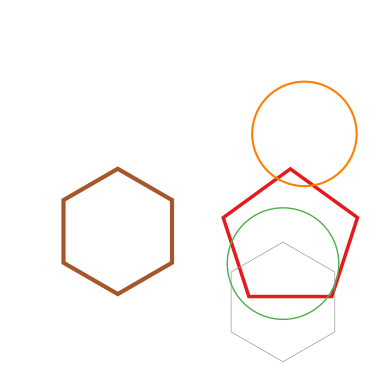[{"shape": "pentagon", "thickness": 2.5, "radius": 0.92, "center": [0.754, 0.378]}, {"shape": "circle", "thickness": 1, "radius": 0.72, "center": [0.735, 0.315]}, {"shape": "circle", "thickness": 1.5, "radius": 0.68, "center": [0.791, 0.652]}, {"shape": "hexagon", "thickness": 3, "radius": 0.81, "center": [0.306, 0.399]}, {"shape": "hexagon", "thickness": 0.5, "radius": 0.78, "center": [0.735, 0.216]}]